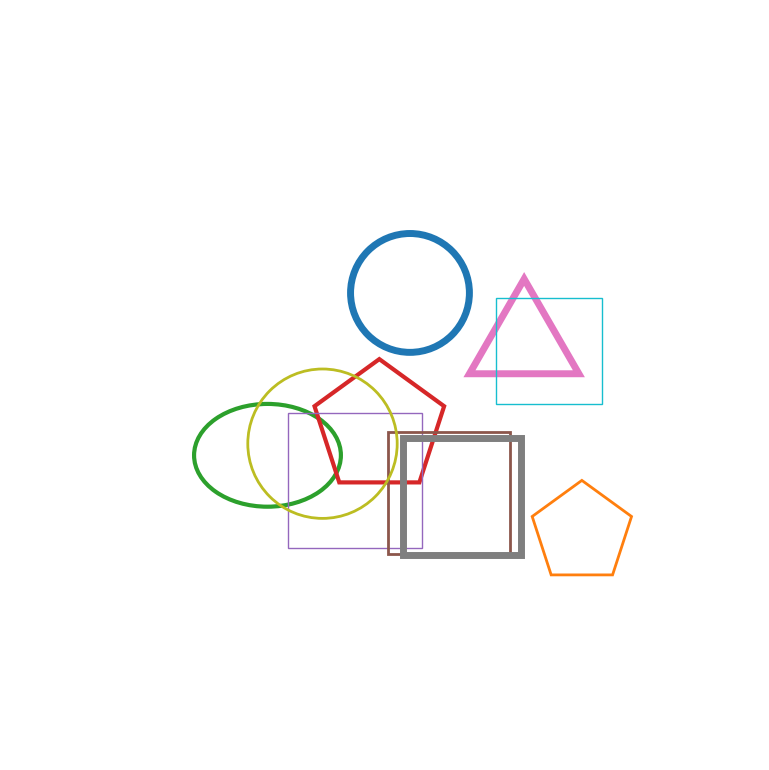[{"shape": "circle", "thickness": 2.5, "radius": 0.39, "center": [0.532, 0.62]}, {"shape": "pentagon", "thickness": 1, "radius": 0.34, "center": [0.756, 0.308]}, {"shape": "oval", "thickness": 1.5, "radius": 0.48, "center": [0.347, 0.409]}, {"shape": "pentagon", "thickness": 1.5, "radius": 0.44, "center": [0.493, 0.445]}, {"shape": "square", "thickness": 0.5, "radius": 0.44, "center": [0.461, 0.376]}, {"shape": "square", "thickness": 1, "radius": 0.4, "center": [0.583, 0.36]}, {"shape": "triangle", "thickness": 2.5, "radius": 0.41, "center": [0.681, 0.556]}, {"shape": "square", "thickness": 2.5, "radius": 0.38, "center": [0.6, 0.355]}, {"shape": "circle", "thickness": 1, "radius": 0.49, "center": [0.419, 0.424]}, {"shape": "square", "thickness": 0.5, "radius": 0.34, "center": [0.713, 0.544]}]